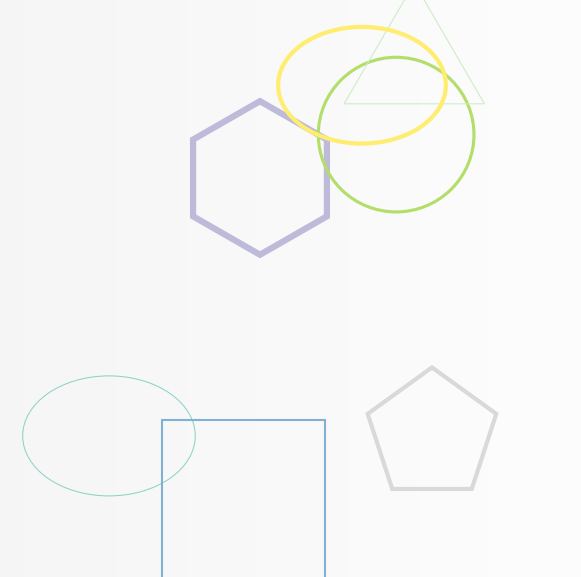[{"shape": "oval", "thickness": 0.5, "radius": 0.74, "center": [0.187, 0.244]}, {"shape": "hexagon", "thickness": 3, "radius": 0.66, "center": [0.447, 0.691]}, {"shape": "square", "thickness": 1, "radius": 0.7, "center": [0.42, 0.131]}, {"shape": "circle", "thickness": 1.5, "radius": 0.67, "center": [0.682, 0.766]}, {"shape": "pentagon", "thickness": 2, "radius": 0.58, "center": [0.743, 0.247]}, {"shape": "triangle", "thickness": 0.5, "radius": 0.7, "center": [0.713, 0.889]}, {"shape": "oval", "thickness": 2, "radius": 0.72, "center": [0.623, 0.852]}]